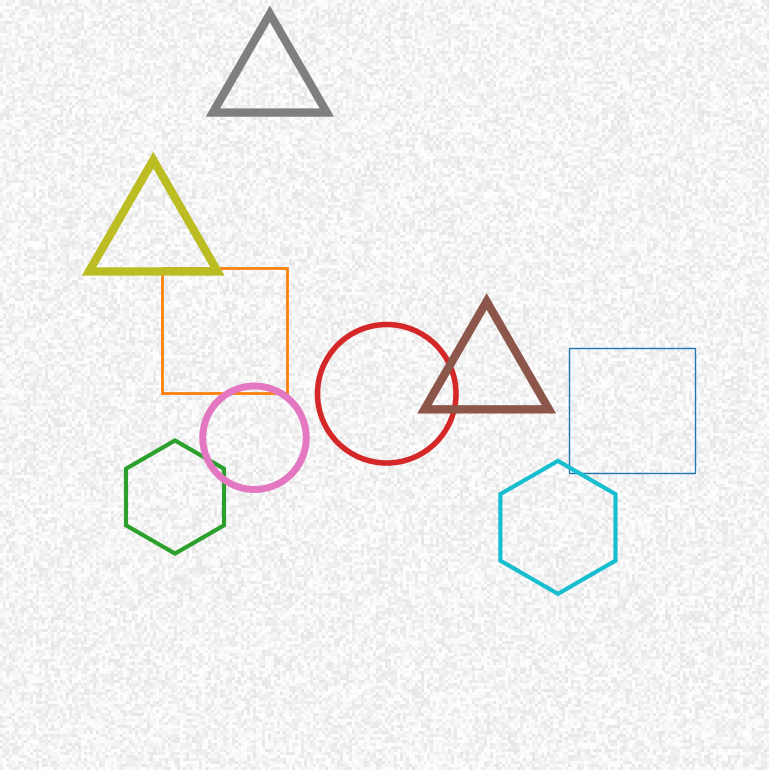[{"shape": "square", "thickness": 0.5, "radius": 0.41, "center": [0.821, 0.467]}, {"shape": "square", "thickness": 1, "radius": 0.41, "center": [0.292, 0.571]}, {"shape": "hexagon", "thickness": 1.5, "radius": 0.37, "center": [0.227, 0.355]}, {"shape": "circle", "thickness": 2, "radius": 0.45, "center": [0.502, 0.489]}, {"shape": "triangle", "thickness": 3, "radius": 0.47, "center": [0.632, 0.515]}, {"shape": "circle", "thickness": 2.5, "radius": 0.34, "center": [0.331, 0.432]}, {"shape": "triangle", "thickness": 3, "radius": 0.43, "center": [0.35, 0.897]}, {"shape": "triangle", "thickness": 3, "radius": 0.48, "center": [0.199, 0.696]}, {"shape": "hexagon", "thickness": 1.5, "radius": 0.43, "center": [0.725, 0.315]}]